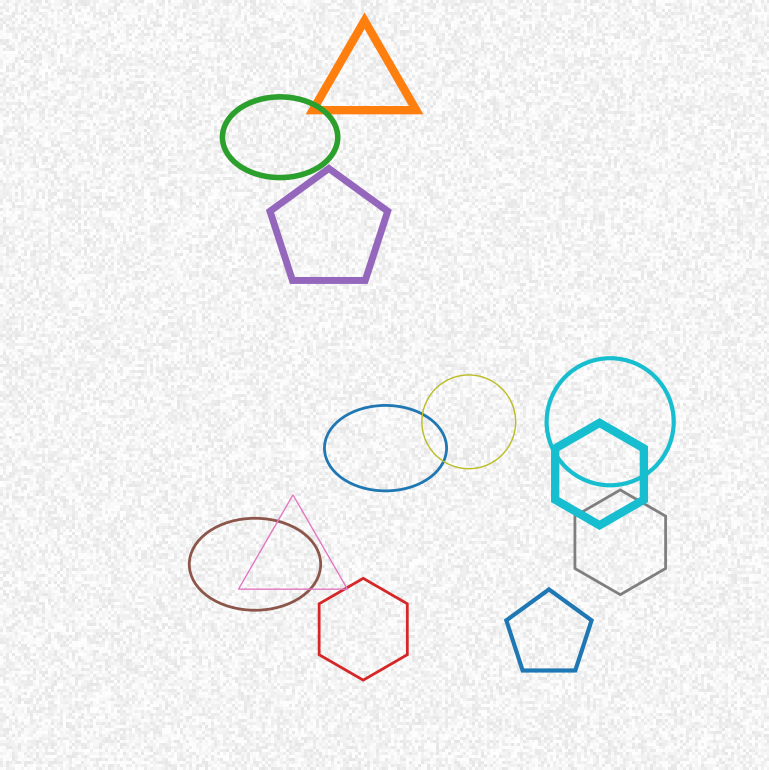[{"shape": "oval", "thickness": 1, "radius": 0.4, "center": [0.501, 0.418]}, {"shape": "pentagon", "thickness": 1.5, "radius": 0.29, "center": [0.713, 0.176]}, {"shape": "triangle", "thickness": 3, "radius": 0.39, "center": [0.473, 0.896]}, {"shape": "oval", "thickness": 2, "radius": 0.37, "center": [0.364, 0.822]}, {"shape": "hexagon", "thickness": 1, "radius": 0.33, "center": [0.472, 0.183]}, {"shape": "pentagon", "thickness": 2.5, "radius": 0.4, "center": [0.427, 0.701]}, {"shape": "oval", "thickness": 1, "radius": 0.43, "center": [0.331, 0.267]}, {"shape": "triangle", "thickness": 0.5, "radius": 0.41, "center": [0.38, 0.276]}, {"shape": "hexagon", "thickness": 1, "radius": 0.34, "center": [0.806, 0.296]}, {"shape": "circle", "thickness": 0.5, "radius": 0.3, "center": [0.609, 0.452]}, {"shape": "circle", "thickness": 1.5, "radius": 0.41, "center": [0.792, 0.452]}, {"shape": "hexagon", "thickness": 3, "radius": 0.33, "center": [0.779, 0.384]}]